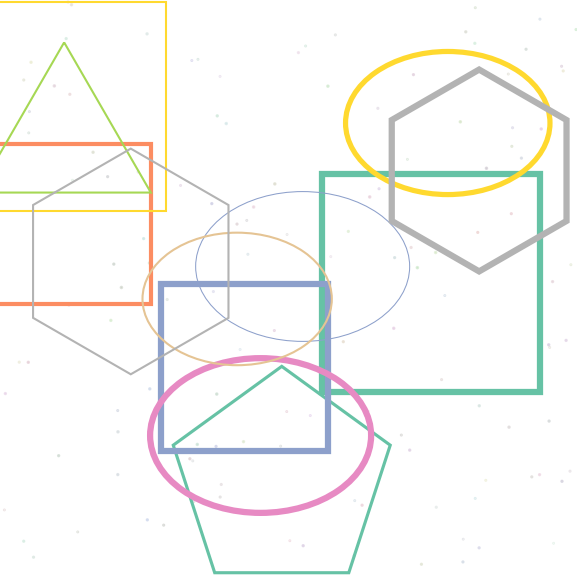[{"shape": "pentagon", "thickness": 1.5, "radius": 0.99, "center": [0.488, 0.167]}, {"shape": "square", "thickness": 3, "radius": 0.94, "center": [0.747, 0.509]}, {"shape": "square", "thickness": 2, "radius": 0.69, "center": [0.124, 0.611]}, {"shape": "square", "thickness": 3, "radius": 0.72, "center": [0.423, 0.364]}, {"shape": "oval", "thickness": 0.5, "radius": 0.93, "center": [0.524, 0.538]}, {"shape": "oval", "thickness": 3, "radius": 0.96, "center": [0.451, 0.245]}, {"shape": "triangle", "thickness": 1, "radius": 0.87, "center": [0.111, 0.752]}, {"shape": "square", "thickness": 1, "radius": 0.9, "center": [0.107, 0.814]}, {"shape": "oval", "thickness": 2.5, "radius": 0.88, "center": [0.775, 0.786]}, {"shape": "oval", "thickness": 1, "radius": 0.82, "center": [0.411, 0.481]}, {"shape": "hexagon", "thickness": 3, "radius": 0.87, "center": [0.83, 0.704]}, {"shape": "hexagon", "thickness": 1, "radius": 0.98, "center": [0.226, 0.546]}]